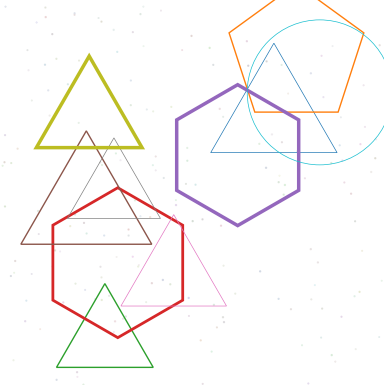[{"shape": "triangle", "thickness": 0.5, "radius": 0.95, "center": [0.711, 0.698]}, {"shape": "pentagon", "thickness": 1, "radius": 0.92, "center": [0.77, 0.858]}, {"shape": "triangle", "thickness": 1, "radius": 0.73, "center": [0.272, 0.118]}, {"shape": "hexagon", "thickness": 2, "radius": 0.97, "center": [0.306, 0.318]}, {"shape": "hexagon", "thickness": 2.5, "radius": 0.91, "center": [0.617, 0.597]}, {"shape": "triangle", "thickness": 1, "radius": 0.98, "center": [0.224, 0.464]}, {"shape": "triangle", "thickness": 0.5, "radius": 0.79, "center": [0.451, 0.284]}, {"shape": "triangle", "thickness": 0.5, "radius": 0.7, "center": [0.296, 0.502]}, {"shape": "triangle", "thickness": 2.5, "radius": 0.79, "center": [0.232, 0.696]}, {"shape": "circle", "thickness": 0.5, "radius": 0.94, "center": [0.83, 0.76]}]